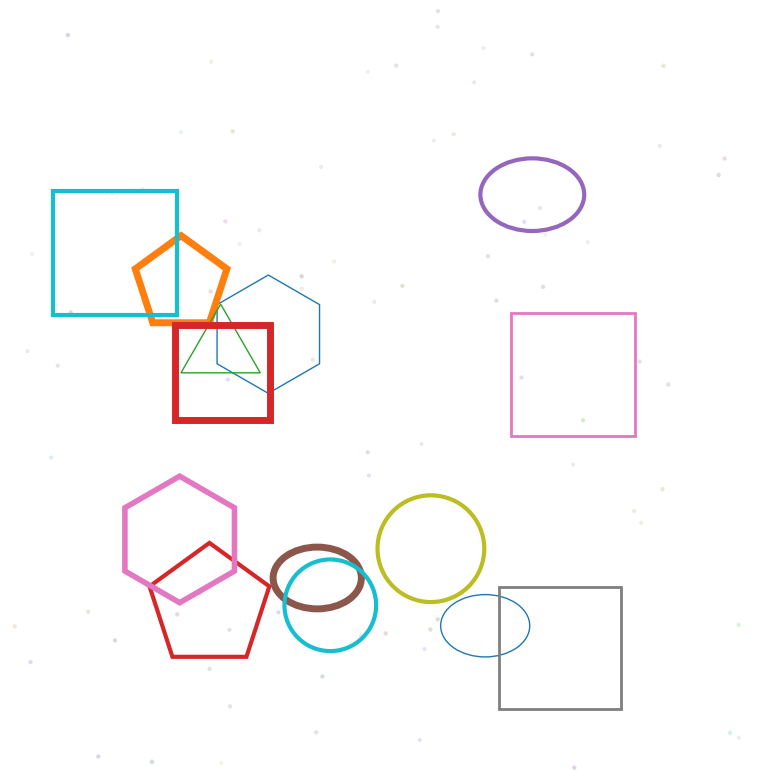[{"shape": "hexagon", "thickness": 0.5, "radius": 0.38, "center": [0.348, 0.566]}, {"shape": "oval", "thickness": 0.5, "radius": 0.29, "center": [0.63, 0.187]}, {"shape": "pentagon", "thickness": 2.5, "radius": 0.31, "center": [0.235, 0.631]}, {"shape": "triangle", "thickness": 0.5, "radius": 0.3, "center": [0.287, 0.546]}, {"shape": "pentagon", "thickness": 1.5, "radius": 0.41, "center": [0.272, 0.213]}, {"shape": "square", "thickness": 2.5, "radius": 0.31, "center": [0.288, 0.516]}, {"shape": "oval", "thickness": 1.5, "radius": 0.34, "center": [0.691, 0.747]}, {"shape": "oval", "thickness": 2.5, "radius": 0.29, "center": [0.412, 0.249]}, {"shape": "square", "thickness": 1, "radius": 0.4, "center": [0.744, 0.513]}, {"shape": "hexagon", "thickness": 2, "radius": 0.41, "center": [0.233, 0.299]}, {"shape": "square", "thickness": 1, "radius": 0.4, "center": [0.727, 0.158]}, {"shape": "circle", "thickness": 1.5, "radius": 0.35, "center": [0.56, 0.287]}, {"shape": "square", "thickness": 1.5, "radius": 0.4, "center": [0.149, 0.672]}, {"shape": "circle", "thickness": 1.5, "radius": 0.3, "center": [0.429, 0.214]}]